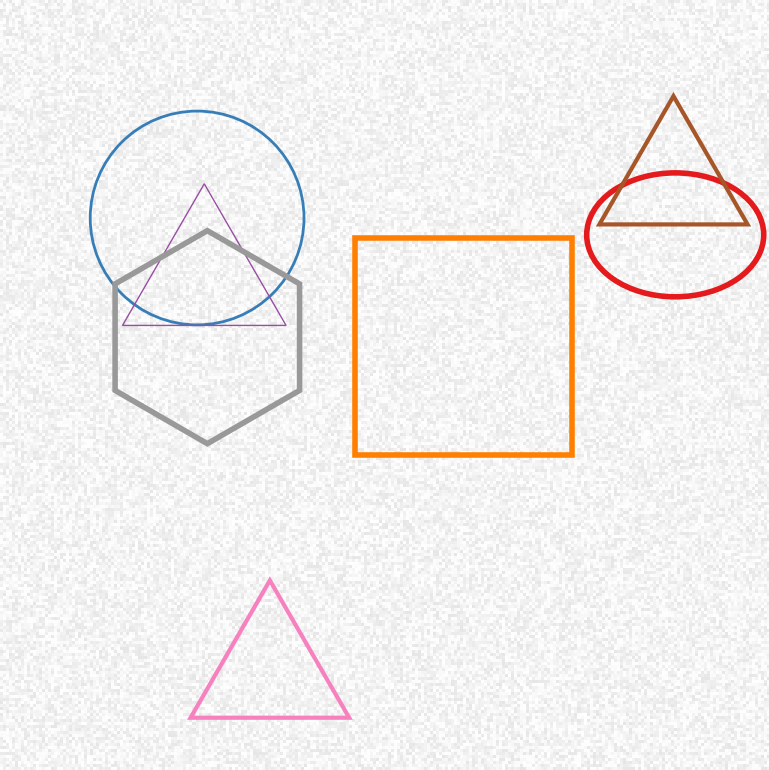[{"shape": "oval", "thickness": 2, "radius": 0.57, "center": [0.877, 0.695]}, {"shape": "circle", "thickness": 1, "radius": 0.69, "center": [0.256, 0.717]}, {"shape": "triangle", "thickness": 0.5, "radius": 0.61, "center": [0.265, 0.639]}, {"shape": "square", "thickness": 2, "radius": 0.7, "center": [0.602, 0.55]}, {"shape": "triangle", "thickness": 1.5, "radius": 0.56, "center": [0.875, 0.764]}, {"shape": "triangle", "thickness": 1.5, "radius": 0.59, "center": [0.35, 0.127]}, {"shape": "hexagon", "thickness": 2, "radius": 0.69, "center": [0.269, 0.562]}]